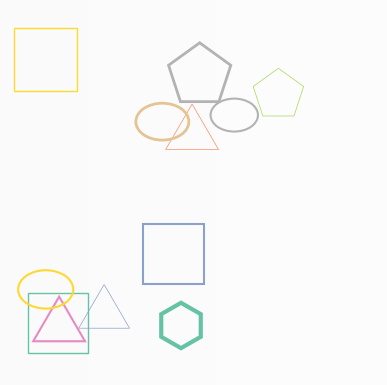[{"shape": "hexagon", "thickness": 3, "radius": 0.29, "center": [0.467, 0.155]}, {"shape": "square", "thickness": 1, "radius": 0.39, "center": [0.151, 0.161]}, {"shape": "triangle", "thickness": 0.5, "radius": 0.39, "center": [0.496, 0.651]}, {"shape": "triangle", "thickness": 0.5, "radius": 0.38, "center": [0.269, 0.185]}, {"shape": "square", "thickness": 1.5, "radius": 0.39, "center": [0.449, 0.34]}, {"shape": "triangle", "thickness": 1.5, "radius": 0.39, "center": [0.153, 0.152]}, {"shape": "pentagon", "thickness": 0.5, "radius": 0.34, "center": [0.718, 0.754]}, {"shape": "square", "thickness": 1, "radius": 0.41, "center": [0.117, 0.845]}, {"shape": "oval", "thickness": 1.5, "radius": 0.36, "center": [0.118, 0.248]}, {"shape": "oval", "thickness": 2, "radius": 0.34, "center": [0.419, 0.684]}, {"shape": "oval", "thickness": 1.5, "radius": 0.31, "center": [0.605, 0.701]}, {"shape": "pentagon", "thickness": 2, "radius": 0.42, "center": [0.515, 0.804]}]